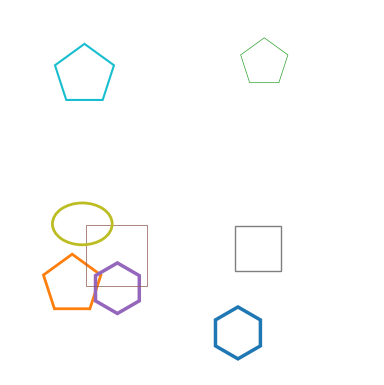[{"shape": "hexagon", "thickness": 2.5, "radius": 0.34, "center": [0.618, 0.135]}, {"shape": "pentagon", "thickness": 2, "radius": 0.39, "center": [0.187, 0.261]}, {"shape": "pentagon", "thickness": 0.5, "radius": 0.32, "center": [0.686, 0.837]}, {"shape": "hexagon", "thickness": 2.5, "radius": 0.33, "center": [0.305, 0.251]}, {"shape": "square", "thickness": 0.5, "radius": 0.4, "center": [0.303, 0.338]}, {"shape": "square", "thickness": 1, "radius": 0.3, "center": [0.671, 0.355]}, {"shape": "oval", "thickness": 2, "radius": 0.39, "center": [0.214, 0.418]}, {"shape": "pentagon", "thickness": 1.5, "radius": 0.4, "center": [0.219, 0.806]}]